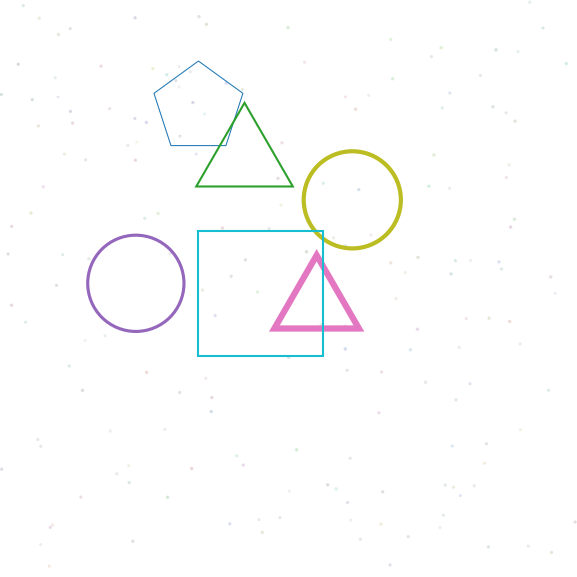[{"shape": "pentagon", "thickness": 0.5, "radius": 0.4, "center": [0.344, 0.813]}, {"shape": "triangle", "thickness": 1, "radius": 0.48, "center": [0.423, 0.724]}, {"shape": "circle", "thickness": 1.5, "radius": 0.42, "center": [0.235, 0.509]}, {"shape": "triangle", "thickness": 3, "radius": 0.42, "center": [0.548, 0.473]}, {"shape": "circle", "thickness": 2, "radius": 0.42, "center": [0.61, 0.653]}, {"shape": "square", "thickness": 1, "radius": 0.54, "center": [0.452, 0.49]}]